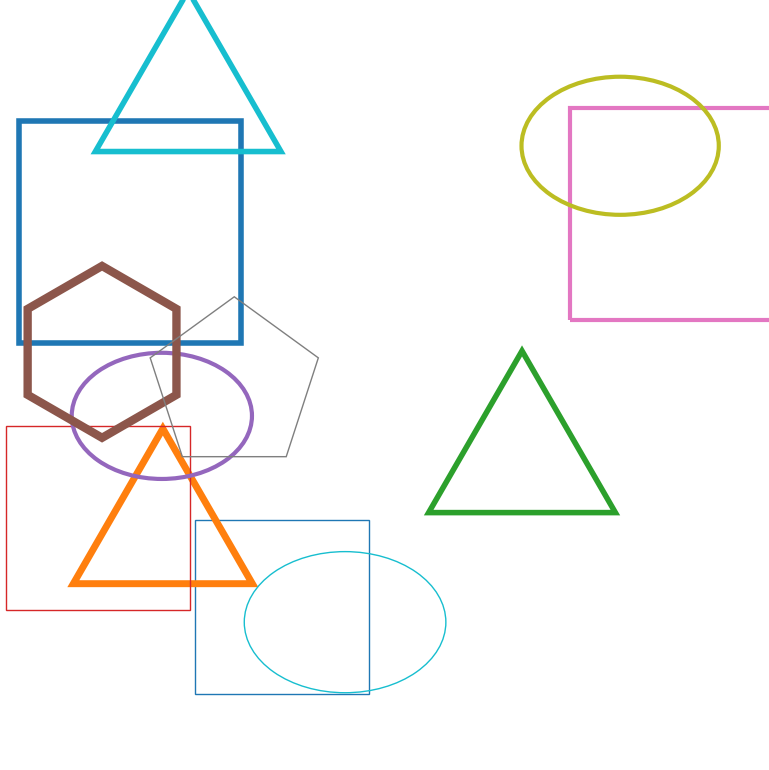[{"shape": "square", "thickness": 0.5, "radius": 0.57, "center": [0.366, 0.212]}, {"shape": "square", "thickness": 2, "radius": 0.72, "center": [0.169, 0.699]}, {"shape": "triangle", "thickness": 2.5, "radius": 0.67, "center": [0.211, 0.309]}, {"shape": "triangle", "thickness": 2, "radius": 0.7, "center": [0.678, 0.404]}, {"shape": "square", "thickness": 0.5, "radius": 0.6, "center": [0.127, 0.327]}, {"shape": "oval", "thickness": 1.5, "radius": 0.59, "center": [0.21, 0.46]}, {"shape": "hexagon", "thickness": 3, "radius": 0.56, "center": [0.133, 0.543]}, {"shape": "square", "thickness": 1.5, "radius": 0.69, "center": [0.878, 0.722]}, {"shape": "pentagon", "thickness": 0.5, "radius": 0.57, "center": [0.304, 0.5]}, {"shape": "oval", "thickness": 1.5, "radius": 0.64, "center": [0.805, 0.811]}, {"shape": "oval", "thickness": 0.5, "radius": 0.65, "center": [0.448, 0.192]}, {"shape": "triangle", "thickness": 2, "radius": 0.7, "center": [0.244, 0.873]}]